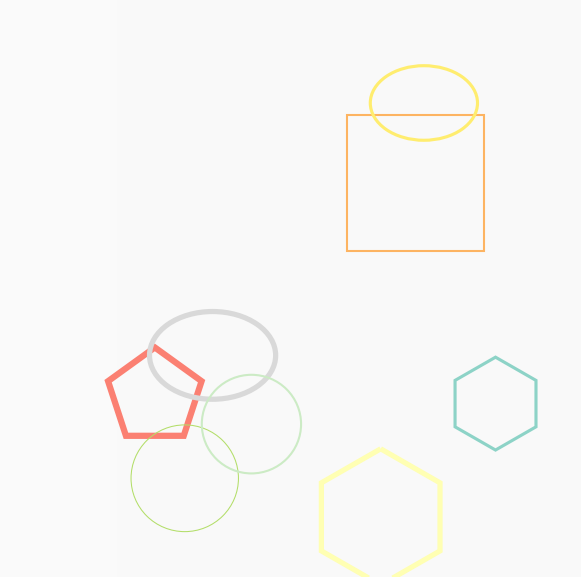[{"shape": "hexagon", "thickness": 1.5, "radius": 0.4, "center": [0.853, 0.3]}, {"shape": "hexagon", "thickness": 2.5, "radius": 0.59, "center": [0.655, 0.104]}, {"shape": "pentagon", "thickness": 3, "radius": 0.42, "center": [0.266, 0.313]}, {"shape": "square", "thickness": 1, "radius": 0.59, "center": [0.715, 0.682]}, {"shape": "circle", "thickness": 0.5, "radius": 0.46, "center": [0.318, 0.171]}, {"shape": "oval", "thickness": 2.5, "radius": 0.54, "center": [0.366, 0.384]}, {"shape": "circle", "thickness": 1, "radius": 0.43, "center": [0.433, 0.265]}, {"shape": "oval", "thickness": 1.5, "radius": 0.46, "center": [0.729, 0.821]}]